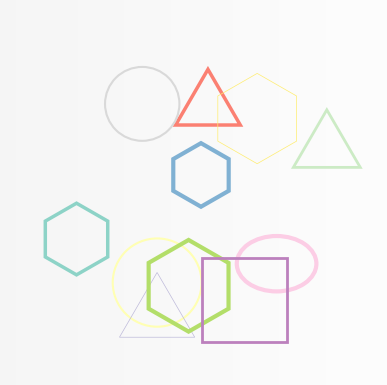[{"shape": "hexagon", "thickness": 2.5, "radius": 0.47, "center": [0.197, 0.379]}, {"shape": "circle", "thickness": 1.5, "radius": 0.57, "center": [0.406, 0.266]}, {"shape": "triangle", "thickness": 0.5, "radius": 0.56, "center": [0.405, 0.18]}, {"shape": "triangle", "thickness": 2.5, "radius": 0.48, "center": [0.537, 0.723]}, {"shape": "hexagon", "thickness": 3, "radius": 0.41, "center": [0.519, 0.546]}, {"shape": "hexagon", "thickness": 3, "radius": 0.6, "center": [0.487, 0.258]}, {"shape": "oval", "thickness": 3, "radius": 0.51, "center": [0.714, 0.315]}, {"shape": "circle", "thickness": 1.5, "radius": 0.48, "center": [0.367, 0.73]}, {"shape": "square", "thickness": 2, "radius": 0.55, "center": [0.63, 0.221]}, {"shape": "triangle", "thickness": 2, "radius": 0.5, "center": [0.843, 0.615]}, {"shape": "hexagon", "thickness": 0.5, "radius": 0.59, "center": [0.664, 0.692]}]